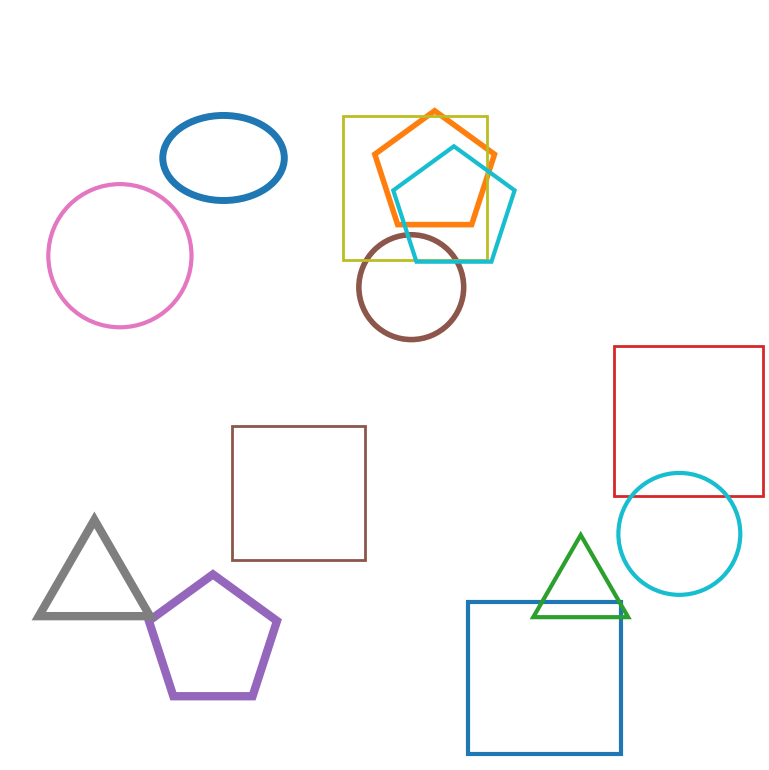[{"shape": "square", "thickness": 1.5, "radius": 0.5, "center": [0.707, 0.119]}, {"shape": "oval", "thickness": 2.5, "radius": 0.39, "center": [0.29, 0.795]}, {"shape": "pentagon", "thickness": 2, "radius": 0.41, "center": [0.564, 0.774]}, {"shape": "triangle", "thickness": 1.5, "radius": 0.36, "center": [0.754, 0.234]}, {"shape": "square", "thickness": 1, "radius": 0.49, "center": [0.894, 0.453]}, {"shape": "pentagon", "thickness": 3, "radius": 0.44, "center": [0.277, 0.167]}, {"shape": "circle", "thickness": 2, "radius": 0.34, "center": [0.534, 0.627]}, {"shape": "square", "thickness": 1, "radius": 0.43, "center": [0.388, 0.36]}, {"shape": "circle", "thickness": 1.5, "radius": 0.46, "center": [0.156, 0.668]}, {"shape": "triangle", "thickness": 3, "radius": 0.42, "center": [0.123, 0.241]}, {"shape": "square", "thickness": 1, "radius": 0.47, "center": [0.539, 0.756]}, {"shape": "pentagon", "thickness": 1.5, "radius": 0.41, "center": [0.59, 0.727]}, {"shape": "circle", "thickness": 1.5, "radius": 0.4, "center": [0.882, 0.307]}]